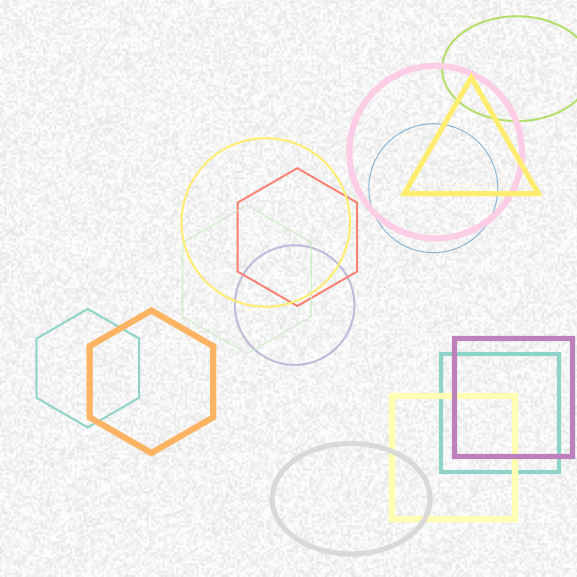[{"shape": "square", "thickness": 2, "radius": 0.51, "center": [0.866, 0.285]}, {"shape": "hexagon", "thickness": 1, "radius": 0.51, "center": [0.152, 0.362]}, {"shape": "square", "thickness": 3, "radius": 0.53, "center": [0.786, 0.206]}, {"shape": "circle", "thickness": 1, "radius": 0.52, "center": [0.51, 0.471]}, {"shape": "hexagon", "thickness": 1, "radius": 0.6, "center": [0.515, 0.589]}, {"shape": "circle", "thickness": 0.5, "radius": 0.56, "center": [0.75, 0.673]}, {"shape": "hexagon", "thickness": 3, "radius": 0.62, "center": [0.262, 0.338]}, {"shape": "oval", "thickness": 1, "radius": 0.65, "center": [0.895, 0.88]}, {"shape": "circle", "thickness": 3, "radius": 0.75, "center": [0.754, 0.736]}, {"shape": "oval", "thickness": 2.5, "radius": 0.68, "center": [0.608, 0.136]}, {"shape": "square", "thickness": 2.5, "radius": 0.51, "center": [0.888, 0.312]}, {"shape": "hexagon", "thickness": 0.5, "radius": 0.64, "center": [0.428, 0.515]}, {"shape": "triangle", "thickness": 2.5, "radius": 0.67, "center": [0.816, 0.731]}, {"shape": "circle", "thickness": 1, "radius": 0.73, "center": [0.46, 0.614]}]